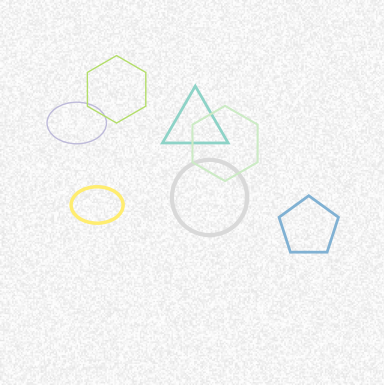[{"shape": "triangle", "thickness": 2, "radius": 0.49, "center": [0.507, 0.678]}, {"shape": "oval", "thickness": 1, "radius": 0.39, "center": [0.199, 0.681]}, {"shape": "pentagon", "thickness": 2, "radius": 0.41, "center": [0.802, 0.411]}, {"shape": "hexagon", "thickness": 1, "radius": 0.44, "center": [0.303, 0.768]}, {"shape": "circle", "thickness": 3, "radius": 0.49, "center": [0.544, 0.487]}, {"shape": "hexagon", "thickness": 1.5, "radius": 0.49, "center": [0.585, 0.627]}, {"shape": "oval", "thickness": 2.5, "radius": 0.34, "center": [0.252, 0.468]}]